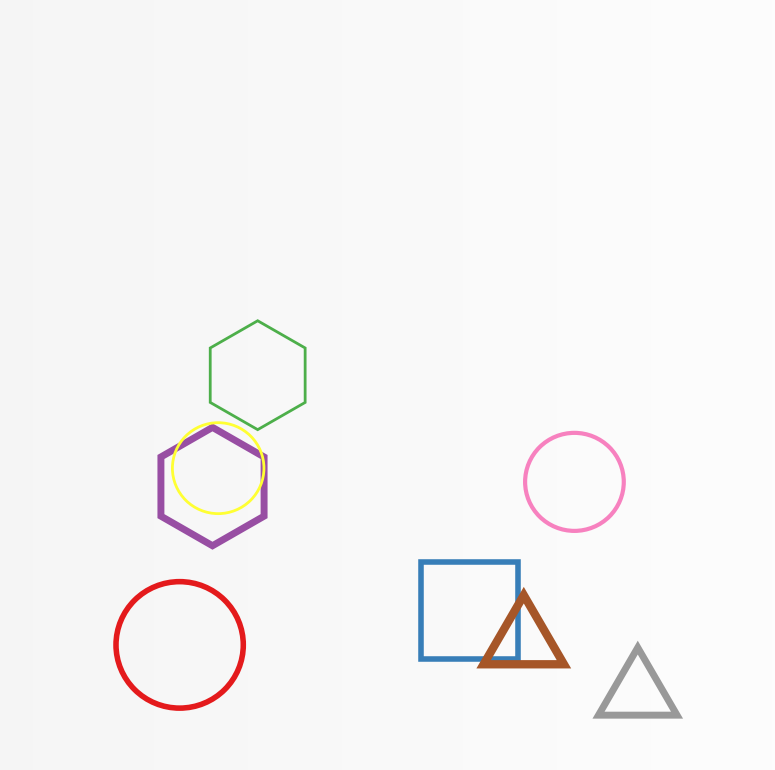[{"shape": "circle", "thickness": 2, "radius": 0.41, "center": [0.232, 0.162]}, {"shape": "square", "thickness": 2, "radius": 0.31, "center": [0.606, 0.207]}, {"shape": "hexagon", "thickness": 1, "radius": 0.35, "center": [0.332, 0.513]}, {"shape": "hexagon", "thickness": 2.5, "radius": 0.38, "center": [0.274, 0.368]}, {"shape": "circle", "thickness": 1, "radius": 0.3, "center": [0.282, 0.392]}, {"shape": "triangle", "thickness": 3, "radius": 0.3, "center": [0.676, 0.167]}, {"shape": "circle", "thickness": 1.5, "radius": 0.32, "center": [0.741, 0.374]}, {"shape": "triangle", "thickness": 2.5, "radius": 0.29, "center": [0.823, 0.1]}]